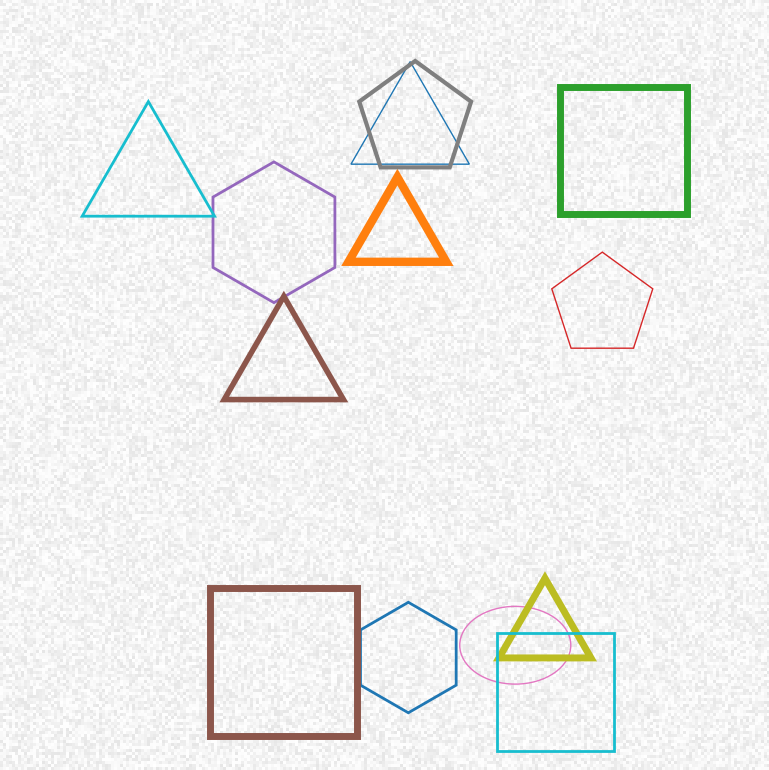[{"shape": "triangle", "thickness": 0.5, "radius": 0.44, "center": [0.533, 0.831]}, {"shape": "hexagon", "thickness": 1, "radius": 0.36, "center": [0.53, 0.146]}, {"shape": "triangle", "thickness": 3, "radius": 0.37, "center": [0.516, 0.697]}, {"shape": "square", "thickness": 2.5, "radius": 0.41, "center": [0.81, 0.805]}, {"shape": "pentagon", "thickness": 0.5, "radius": 0.34, "center": [0.782, 0.604]}, {"shape": "hexagon", "thickness": 1, "radius": 0.46, "center": [0.356, 0.698]}, {"shape": "square", "thickness": 2.5, "radius": 0.48, "center": [0.368, 0.14]}, {"shape": "triangle", "thickness": 2, "radius": 0.45, "center": [0.369, 0.526]}, {"shape": "oval", "thickness": 0.5, "radius": 0.36, "center": [0.669, 0.162]}, {"shape": "pentagon", "thickness": 1.5, "radius": 0.38, "center": [0.539, 0.844]}, {"shape": "triangle", "thickness": 2.5, "radius": 0.34, "center": [0.708, 0.18]}, {"shape": "triangle", "thickness": 1, "radius": 0.5, "center": [0.193, 0.769]}, {"shape": "square", "thickness": 1, "radius": 0.38, "center": [0.721, 0.101]}]